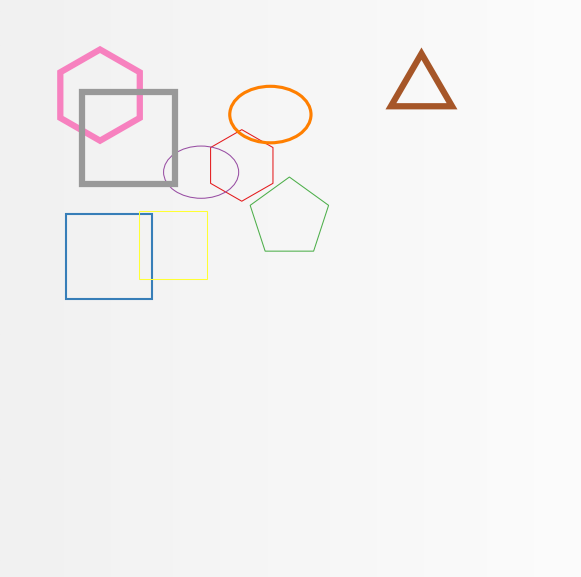[{"shape": "hexagon", "thickness": 0.5, "radius": 0.31, "center": [0.416, 0.713]}, {"shape": "square", "thickness": 1, "radius": 0.37, "center": [0.187, 0.555]}, {"shape": "pentagon", "thickness": 0.5, "radius": 0.35, "center": [0.498, 0.622]}, {"shape": "oval", "thickness": 0.5, "radius": 0.32, "center": [0.346, 0.701]}, {"shape": "oval", "thickness": 1.5, "radius": 0.35, "center": [0.465, 0.801]}, {"shape": "square", "thickness": 0.5, "radius": 0.29, "center": [0.298, 0.575]}, {"shape": "triangle", "thickness": 3, "radius": 0.3, "center": [0.725, 0.845]}, {"shape": "hexagon", "thickness": 3, "radius": 0.39, "center": [0.172, 0.834]}, {"shape": "square", "thickness": 3, "radius": 0.4, "center": [0.22, 0.76]}]